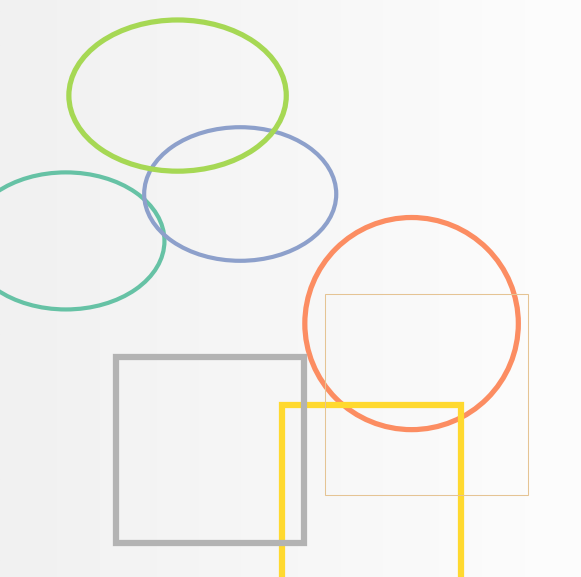[{"shape": "oval", "thickness": 2, "radius": 0.85, "center": [0.113, 0.582]}, {"shape": "circle", "thickness": 2.5, "radius": 0.92, "center": [0.708, 0.439]}, {"shape": "oval", "thickness": 2, "radius": 0.83, "center": [0.413, 0.663]}, {"shape": "oval", "thickness": 2.5, "radius": 0.94, "center": [0.305, 0.834]}, {"shape": "square", "thickness": 3, "radius": 0.77, "center": [0.64, 0.144]}, {"shape": "square", "thickness": 0.5, "radius": 0.87, "center": [0.734, 0.316]}, {"shape": "square", "thickness": 3, "radius": 0.81, "center": [0.361, 0.22]}]